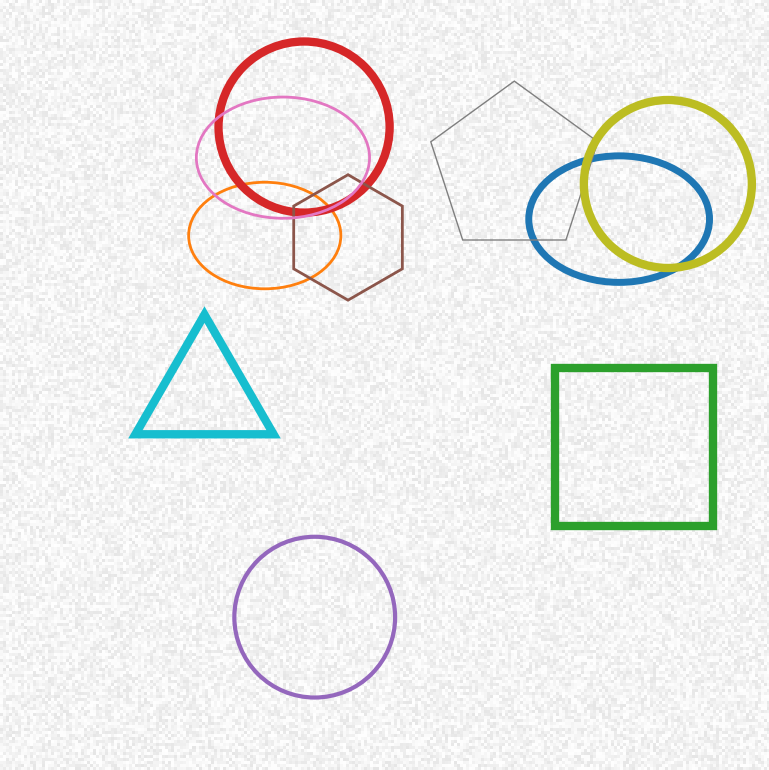[{"shape": "oval", "thickness": 2.5, "radius": 0.59, "center": [0.804, 0.715]}, {"shape": "oval", "thickness": 1, "radius": 0.49, "center": [0.344, 0.694]}, {"shape": "square", "thickness": 3, "radius": 0.51, "center": [0.824, 0.42]}, {"shape": "circle", "thickness": 3, "radius": 0.56, "center": [0.395, 0.835]}, {"shape": "circle", "thickness": 1.5, "radius": 0.52, "center": [0.409, 0.199]}, {"shape": "hexagon", "thickness": 1, "radius": 0.41, "center": [0.452, 0.692]}, {"shape": "oval", "thickness": 1, "radius": 0.56, "center": [0.367, 0.795]}, {"shape": "pentagon", "thickness": 0.5, "radius": 0.57, "center": [0.668, 0.781]}, {"shape": "circle", "thickness": 3, "radius": 0.55, "center": [0.867, 0.761]}, {"shape": "triangle", "thickness": 3, "radius": 0.52, "center": [0.266, 0.488]}]